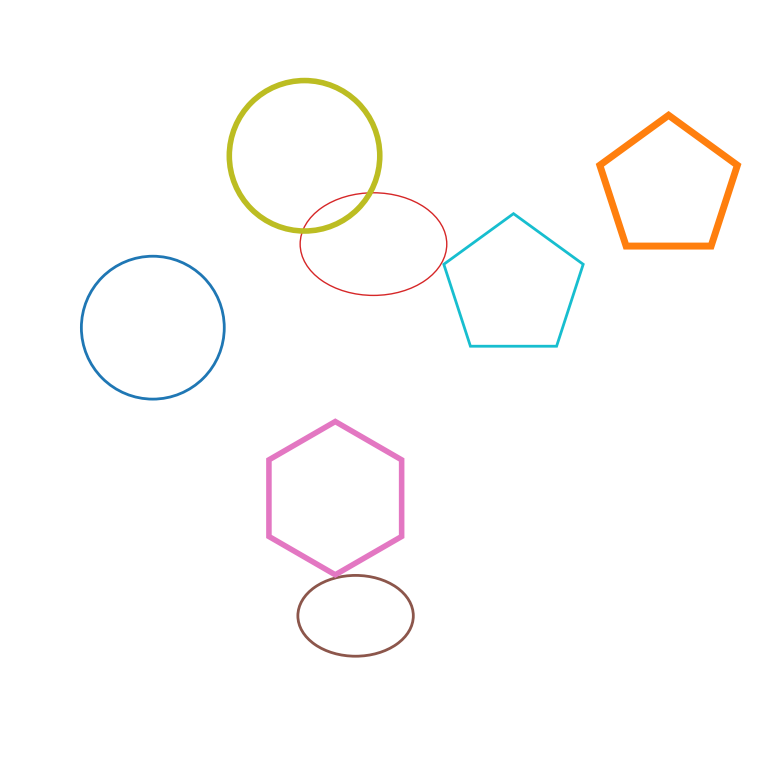[{"shape": "circle", "thickness": 1, "radius": 0.46, "center": [0.198, 0.574]}, {"shape": "pentagon", "thickness": 2.5, "radius": 0.47, "center": [0.868, 0.756]}, {"shape": "oval", "thickness": 0.5, "radius": 0.48, "center": [0.485, 0.683]}, {"shape": "oval", "thickness": 1, "radius": 0.37, "center": [0.462, 0.2]}, {"shape": "hexagon", "thickness": 2, "radius": 0.5, "center": [0.435, 0.353]}, {"shape": "circle", "thickness": 2, "radius": 0.49, "center": [0.396, 0.798]}, {"shape": "pentagon", "thickness": 1, "radius": 0.48, "center": [0.667, 0.627]}]